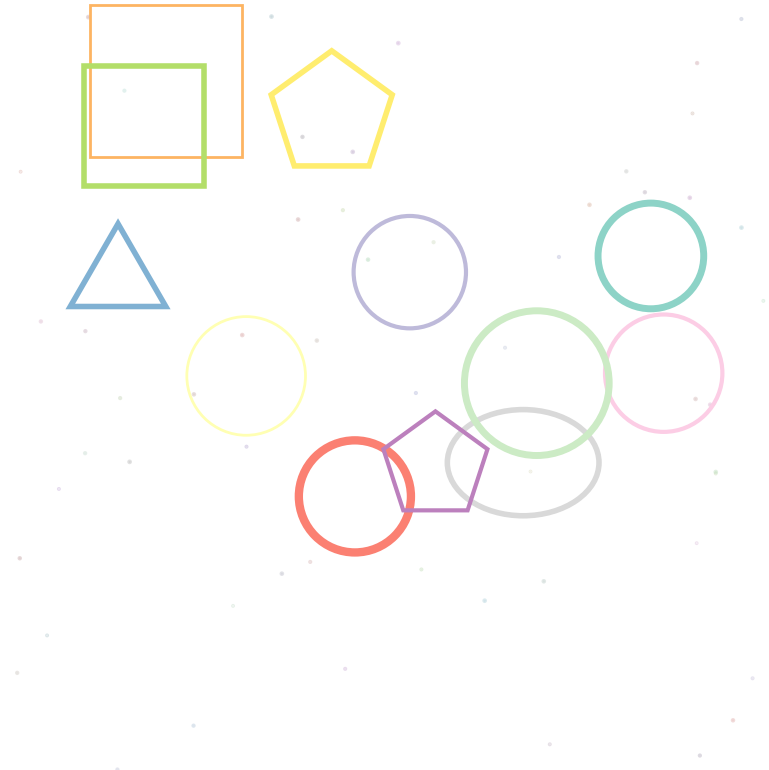[{"shape": "circle", "thickness": 2.5, "radius": 0.34, "center": [0.845, 0.668]}, {"shape": "circle", "thickness": 1, "radius": 0.39, "center": [0.32, 0.512]}, {"shape": "circle", "thickness": 1.5, "radius": 0.36, "center": [0.532, 0.647]}, {"shape": "circle", "thickness": 3, "radius": 0.36, "center": [0.461, 0.355]}, {"shape": "triangle", "thickness": 2, "radius": 0.36, "center": [0.153, 0.638]}, {"shape": "square", "thickness": 1, "radius": 0.49, "center": [0.216, 0.895]}, {"shape": "square", "thickness": 2, "radius": 0.39, "center": [0.187, 0.836]}, {"shape": "circle", "thickness": 1.5, "radius": 0.38, "center": [0.862, 0.515]}, {"shape": "oval", "thickness": 2, "radius": 0.49, "center": [0.679, 0.399]}, {"shape": "pentagon", "thickness": 1.5, "radius": 0.36, "center": [0.565, 0.395]}, {"shape": "circle", "thickness": 2.5, "radius": 0.47, "center": [0.697, 0.502]}, {"shape": "pentagon", "thickness": 2, "radius": 0.41, "center": [0.431, 0.851]}]